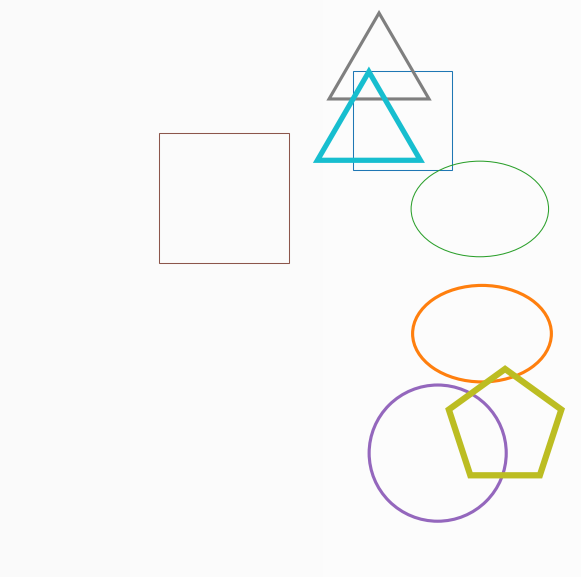[{"shape": "square", "thickness": 0.5, "radius": 0.43, "center": [0.692, 0.791]}, {"shape": "oval", "thickness": 1.5, "radius": 0.6, "center": [0.829, 0.421]}, {"shape": "oval", "thickness": 0.5, "radius": 0.59, "center": [0.826, 0.637]}, {"shape": "circle", "thickness": 1.5, "radius": 0.59, "center": [0.753, 0.215]}, {"shape": "square", "thickness": 0.5, "radius": 0.56, "center": [0.385, 0.656]}, {"shape": "triangle", "thickness": 1.5, "radius": 0.5, "center": [0.652, 0.877]}, {"shape": "pentagon", "thickness": 3, "radius": 0.51, "center": [0.869, 0.258]}, {"shape": "triangle", "thickness": 2.5, "radius": 0.51, "center": [0.635, 0.773]}]